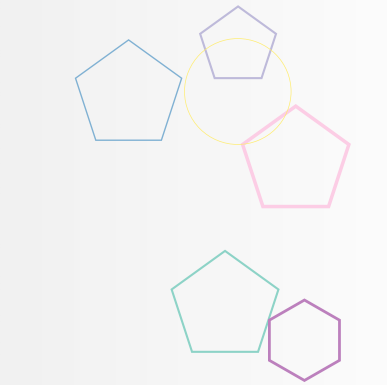[{"shape": "pentagon", "thickness": 1.5, "radius": 0.72, "center": [0.581, 0.203]}, {"shape": "pentagon", "thickness": 1.5, "radius": 0.51, "center": [0.614, 0.88]}, {"shape": "pentagon", "thickness": 1, "radius": 0.72, "center": [0.332, 0.752]}, {"shape": "pentagon", "thickness": 2.5, "radius": 0.72, "center": [0.763, 0.58]}, {"shape": "hexagon", "thickness": 2, "radius": 0.52, "center": [0.786, 0.116]}, {"shape": "circle", "thickness": 0.5, "radius": 0.69, "center": [0.614, 0.762]}]